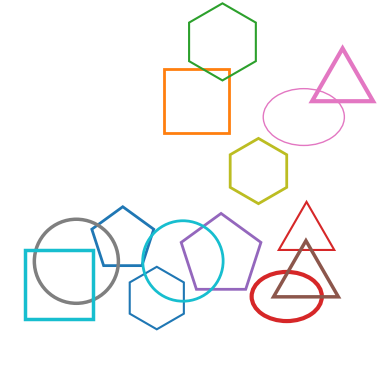[{"shape": "hexagon", "thickness": 1.5, "radius": 0.41, "center": [0.407, 0.226]}, {"shape": "pentagon", "thickness": 2, "radius": 0.42, "center": [0.319, 0.378]}, {"shape": "square", "thickness": 2, "radius": 0.42, "center": [0.51, 0.738]}, {"shape": "hexagon", "thickness": 1.5, "radius": 0.5, "center": [0.578, 0.891]}, {"shape": "triangle", "thickness": 1.5, "radius": 0.42, "center": [0.796, 0.392]}, {"shape": "oval", "thickness": 3, "radius": 0.46, "center": [0.745, 0.23]}, {"shape": "pentagon", "thickness": 2, "radius": 0.54, "center": [0.574, 0.337]}, {"shape": "triangle", "thickness": 2.5, "radius": 0.49, "center": [0.795, 0.278]}, {"shape": "triangle", "thickness": 3, "radius": 0.46, "center": [0.89, 0.783]}, {"shape": "oval", "thickness": 1, "radius": 0.53, "center": [0.789, 0.696]}, {"shape": "circle", "thickness": 2.5, "radius": 0.55, "center": [0.198, 0.321]}, {"shape": "hexagon", "thickness": 2, "radius": 0.42, "center": [0.671, 0.556]}, {"shape": "circle", "thickness": 2, "radius": 0.52, "center": [0.475, 0.322]}, {"shape": "square", "thickness": 2.5, "radius": 0.44, "center": [0.154, 0.261]}]